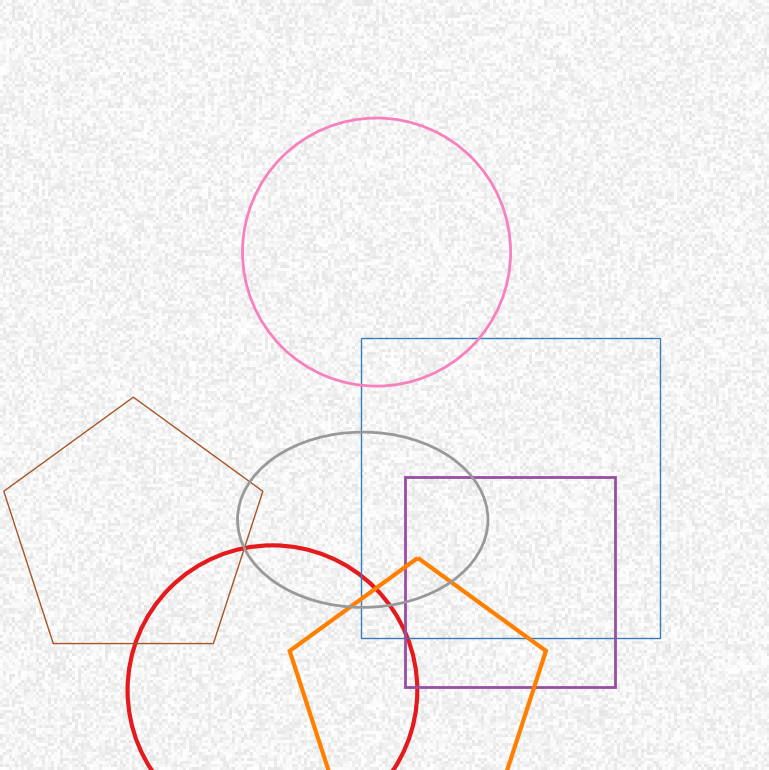[{"shape": "circle", "thickness": 1.5, "radius": 0.94, "center": [0.354, 0.104]}, {"shape": "square", "thickness": 0.5, "radius": 0.97, "center": [0.663, 0.366]}, {"shape": "square", "thickness": 1, "radius": 0.68, "center": [0.662, 0.244]}, {"shape": "pentagon", "thickness": 1.5, "radius": 0.87, "center": [0.543, 0.101]}, {"shape": "pentagon", "thickness": 0.5, "radius": 0.88, "center": [0.173, 0.307]}, {"shape": "circle", "thickness": 1, "radius": 0.87, "center": [0.489, 0.673]}, {"shape": "oval", "thickness": 1, "radius": 0.81, "center": [0.471, 0.325]}]